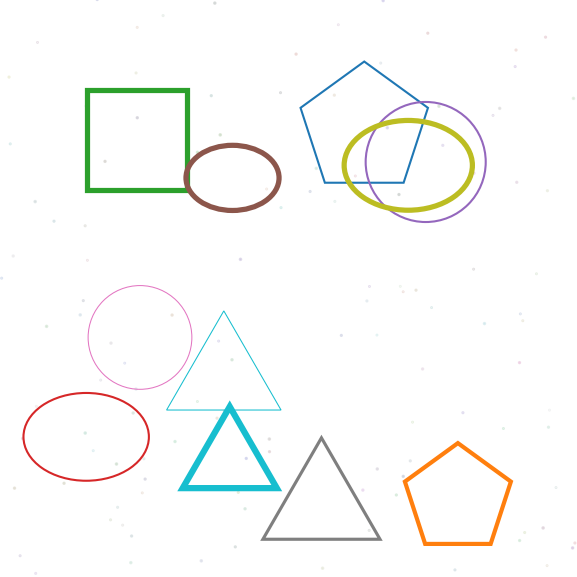[{"shape": "pentagon", "thickness": 1, "radius": 0.58, "center": [0.631, 0.777]}, {"shape": "pentagon", "thickness": 2, "radius": 0.48, "center": [0.793, 0.135]}, {"shape": "square", "thickness": 2.5, "radius": 0.43, "center": [0.236, 0.757]}, {"shape": "oval", "thickness": 1, "radius": 0.54, "center": [0.149, 0.243]}, {"shape": "circle", "thickness": 1, "radius": 0.52, "center": [0.737, 0.719]}, {"shape": "oval", "thickness": 2.5, "radius": 0.4, "center": [0.403, 0.691]}, {"shape": "circle", "thickness": 0.5, "radius": 0.45, "center": [0.242, 0.415]}, {"shape": "triangle", "thickness": 1.5, "radius": 0.59, "center": [0.557, 0.124]}, {"shape": "oval", "thickness": 2.5, "radius": 0.56, "center": [0.707, 0.713]}, {"shape": "triangle", "thickness": 0.5, "radius": 0.57, "center": [0.388, 0.346]}, {"shape": "triangle", "thickness": 3, "radius": 0.47, "center": [0.398, 0.201]}]